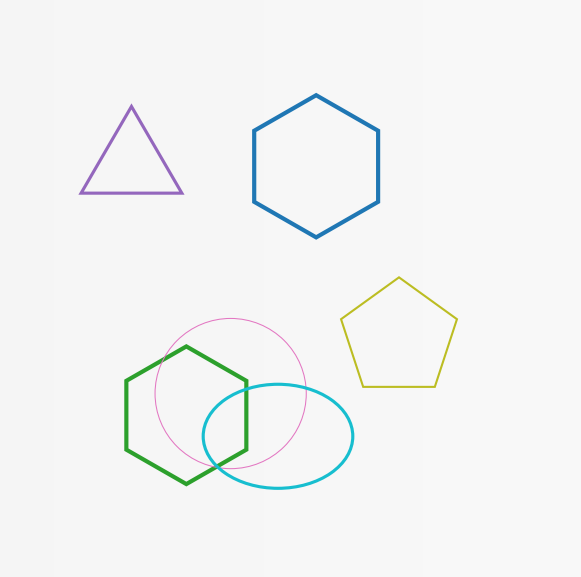[{"shape": "hexagon", "thickness": 2, "radius": 0.62, "center": [0.544, 0.711]}, {"shape": "hexagon", "thickness": 2, "radius": 0.6, "center": [0.321, 0.28]}, {"shape": "triangle", "thickness": 1.5, "radius": 0.5, "center": [0.226, 0.715]}, {"shape": "circle", "thickness": 0.5, "radius": 0.65, "center": [0.397, 0.318]}, {"shape": "pentagon", "thickness": 1, "radius": 0.52, "center": [0.686, 0.414]}, {"shape": "oval", "thickness": 1.5, "radius": 0.64, "center": [0.478, 0.244]}]